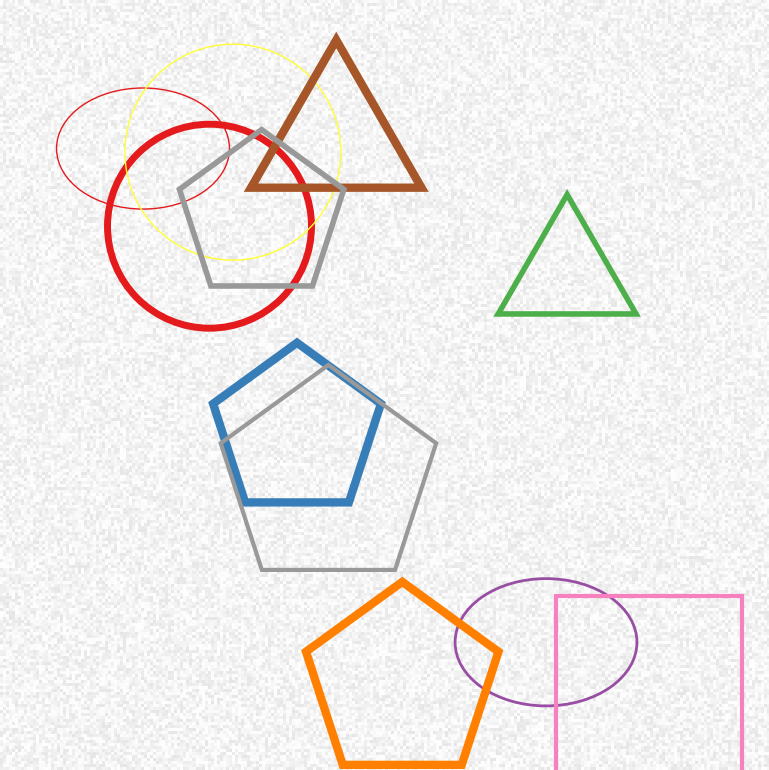[{"shape": "circle", "thickness": 2.5, "radius": 0.66, "center": [0.272, 0.706]}, {"shape": "oval", "thickness": 0.5, "radius": 0.56, "center": [0.186, 0.807]}, {"shape": "pentagon", "thickness": 3, "radius": 0.57, "center": [0.386, 0.44]}, {"shape": "triangle", "thickness": 2, "radius": 0.52, "center": [0.737, 0.644]}, {"shape": "oval", "thickness": 1, "radius": 0.59, "center": [0.709, 0.166]}, {"shape": "pentagon", "thickness": 3, "radius": 0.66, "center": [0.522, 0.113]}, {"shape": "circle", "thickness": 0.5, "radius": 0.7, "center": [0.302, 0.802]}, {"shape": "triangle", "thickness": 3, "radius": 0.64, "center": [0.437, 0.82]}, {"shape": "square", "thickness": 1.5, "radius": 0.6, "center": [0.842, 0.106]}, {"shape": "pentagon", "thickness": 1.5, "radius": 0.74, "center": [0.427, 0.379]}, {"shape": "pentagon", "thickness": 2, "radius": 0.56, "center": [0.34, 0.719]}]